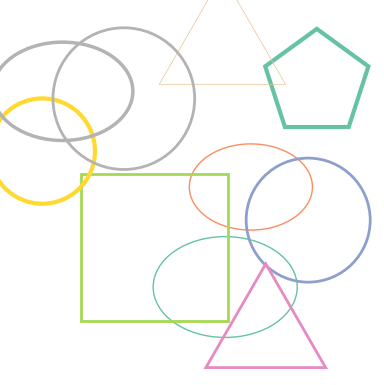[{"shape": "oval", "thickness": 1, "radius": 0.94, "center": [0.585, 0.254]}, {"shape": "pentagon", "thickness": 3, "radius": 0.7, "center": [0.823, 0.784]}, {"shape": "oval", "thickness": 1, "radius": 0.8, "center": [0.652, 0.514]}, {"shape": "circle", "thickness": 2, "radius": 0.81, "center": [0.8, 0.428]}, {"shape": "triangle", "thickness": 2, "radius": 0.9, "center": [0.69, 0.135]}, {"shape": "square", "thickness": 2, "radius": 0.95, "center": [0.401, 0.356]}, {"shape": "circle", "thickness": 3, "radius": 0.68, "center": [0.11, 0.608]}, {"shape": "triangle", "thickness": 0.5, "radius": 0.95, "center": [0.578, 0.876]}, {"shape": "oval", "thickness": 2.5, "radius": 0.91, "center": [0.163, 0.763]}, {"shape": "circle", "thickness": 2, "radius": 0.92, "center": [0.322, 0.744]}]